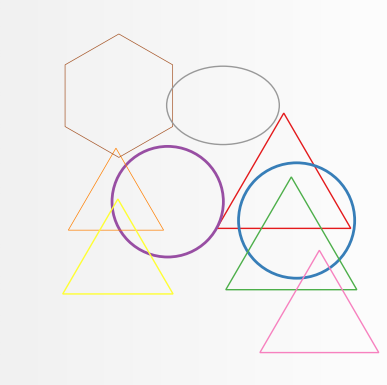[{"shape": "triangle", "thickness": 1, "radius": 1.0, "center": [0.732, 0.507]}, {"shape": "circle", "thickness": 2, "radius": 0.75, "center": [0.765, 0.427]}, {"shape": "triangle", "thickness": 1, "radius": 0.98, "center": [0.752, 0.345]}, {"shape": "circle", "thickness": 2, "radius": 0.72, "center": [0.433, 0.476]}, {"shape": "triangle", "thickness": 0.5, "radius": 0.71, "center": [0.299, 0.473]}, {"shape": "triangle", "thickness": 1, "radius": 0.82, "center": [0.304, 0.319]}, {"shape": "hexagon", "thickness": 0.5, "radius": 0.8, "center": [0.307, 0.751]}, {"shape": "triangle", "thickness": 1, "radius": 0.89, "center": [0.824, 0.173]}, {"shape": "oval", "thickness": 1, "radius": 0.73, "center": [0.575, 0.726]}]